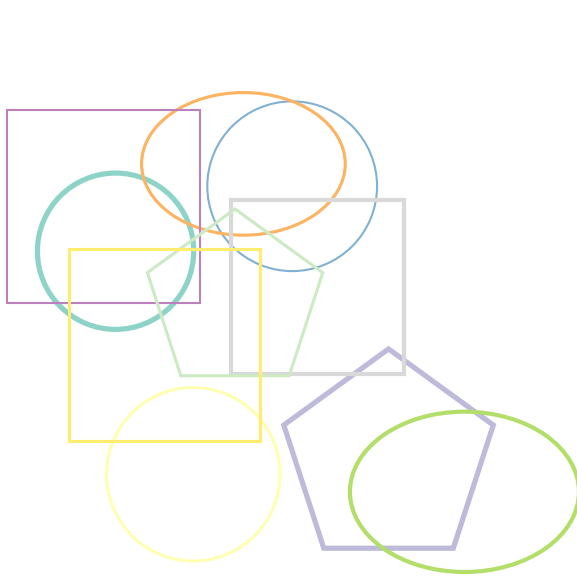[{"shape": "circle", "thickness": 2.5, "radius": 0.68, "center": [0.2, 0.564]}, {"shape": "circle", "thickness": 1.5, "radius": 0.75, "center": [0.335, 0.178]}, {"shape": "pentagon", "thickness": 2.5, "radius": 0.95, "center": [0.673, 0.204]}, {"shape": "circle", "thickness": 1, "radius": 0.73, "center": [0.506, 0.677]}, {"shape": "oval", "thickness": 1.5, "radius": 0.88, "center": [0.421, 0.715]}, {"shape": "oval", "thickness": 2, "radius": 0.99, "center": [0.804, 0.147]}, {"shape": "square", "thickness": 2, "radius": 0.75, "center": [0.55, 0.502]}, {"shape": "square", "thickness": 1, "radius": 0.84, "center": [0.18, 0.642]}, {"shape": "pentagon", "thickness": 1.5, "radius": 0.8, "center": [0.407, 0.478]}, {"shape": "square", "thickness": 1.5, "radius": 0.83, "center": [0.285, 0.402]}]